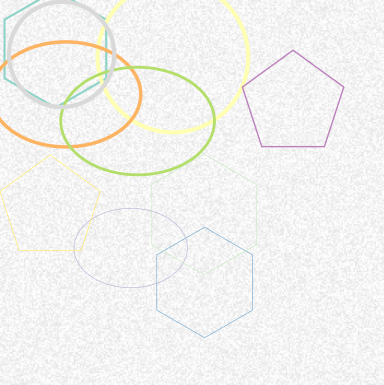[{"shape": "hexagon", "thickness": 1.5, "radius": 0.76, "center": [0.144, 0.873]}, {"shape": "circle", "thickness": 3, "radius": 0.98, "center": [0.449, 0.852]}, {"shape": "oval", "thickness": 0.5, "radius": 0.74, "center": [0.339, 0.356]}, {"shape": "hexagon", "thickness": 0.5, "radius": 0.72, "center": [0.532, 0.266]}, {"shape": "oval", "thickness": 2.5, "radius": 0.97, "center": [0.171, 0.755]}, {"shape": "oval", "thickness": 2, "radius": 1.0, "center": [0.357, 0.686]}, {"shape": "circle", "thickness": 3, "radius": 0.68, "center": [0.16, 0.859]}, {"shape": "pentagon", "thickness": 1, "radius": 0.69, "center": [0.761, 0.731]}, {"shape": "hexagon", "thickness": 0.5, "radius": 0.78, "center": [0.53, 0.443]}, {"shape": "pentagon", "thickness": 0.5, "radius": 0.69, "center": [0.13, 0.46]}]